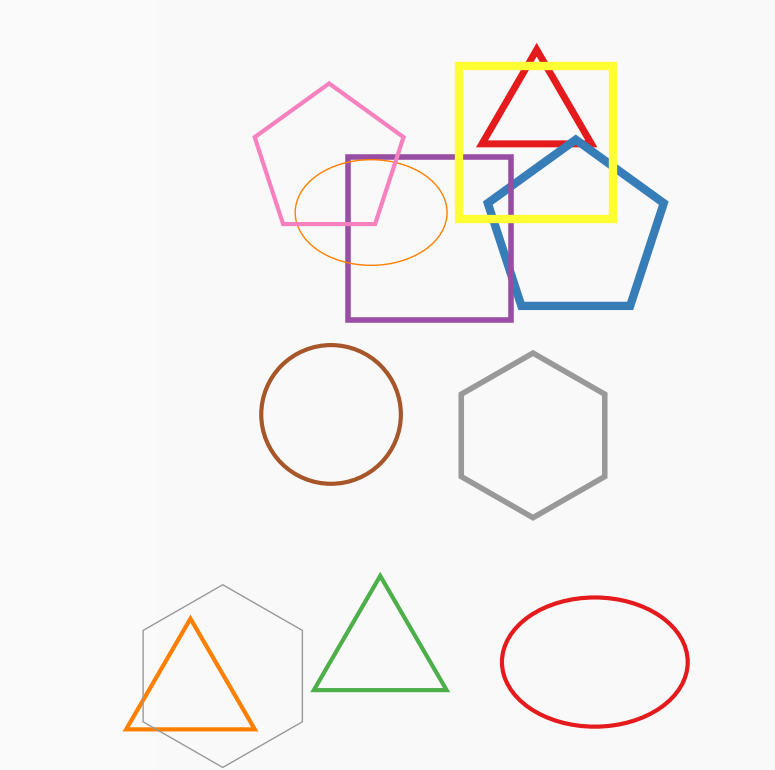[{"shape": "oval", "thickness": 1.5, "radius": 0.6, "center": [0.768, 0.14]}, {"shape": "triangle", "thickness": 2.5, "radius": 0.41, "center": [0.693, 0.854]}, {"shape": "pentagon", "thickness": 3, "radius": 0.6, "center": [0.743, 0.699]}, {"shape": "triangle", "thickness": 1.5, "radius": 0.49, "center": [0.491, 0.153]}, {"shape": "square", "thickness": 2, "radius": 0.53, "center": [0.554, 0.69]}, {"shape": "oval", "thickness": 0.5, "radius": 0.49, "center": [0.479, 0.724]}, {"shape": "triangle", "thickness": 1.5, "radius": 0.48, "center": [0.246, 0.101]}, {"shape": "square", "thickness": 3, "radius": 0.5, "center": [0.692, 0.815]}, {"shape": "circle", "thickness": 1.5, "radius": 0.45, "center": [0.427, 0.462]}, {"shape": "pentagon", "thickness": 1.5, "radius": 0.5, "center": [0.425, 0.791]}, {"shape": "hexagon", "thickness": 2, "radius": 0.53, "center": [0.688, 0.435]}, {"shape": "hexagon", "thickness": 0.5, "radius": 0.59, "center": [0.287, 0.122]}]